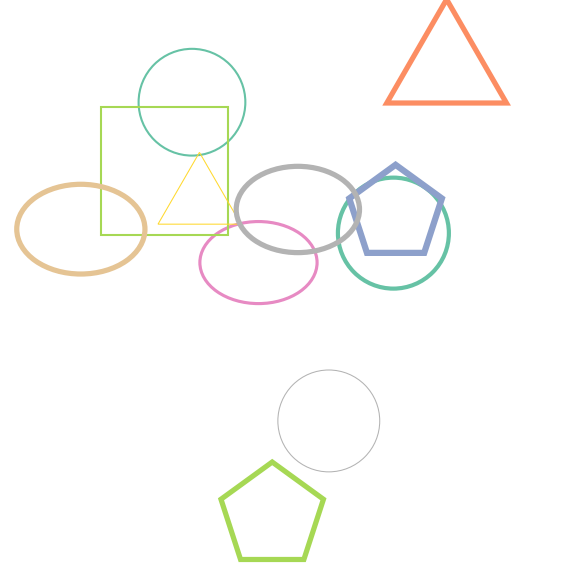[{"shape": "circle", "thickness": 2, "radius": 0.48, "center": [0.681, 0.595]}, {"shape": "circle", "thickness": 1, "radius": 0.46, "center": [0.332, 0.822]}, {"shape": "triangle", "thickness": 2.5, "radius": 0.6, "center": [0.773, 0.881]}, {"shape": "pentagon", "thickness": 3, "radius": 0.42, "center": [0.685, 0.629]}, {"shape": "oval", "thickness": 1.5, "radius": 0.51, "center": [0.448, 0.544]}, {"shape": "square", "thickness": 1, "radius": 0.55, "center": [0.285, 0.703]}, {"shape": "pentagon", "thickness": 2.5, "radius": 0.47, "center": [0.471, 0.106]}, {"shape": "triangle", "thickness": 0.5, "radius": 0.41, "center": [0.345, 0.652]}, {"shape": "oval", "thickness": 2.5, "radius": 0.55, "center": [0.14, 0.602]}, {"shape": "circle", "thickness": 0.5, "radius": 0.44, "center": [0.569, 0.27]}, {"shape": "oval", "thickness": 2.5, "radius": 0.53, "center": [0.516, 0.636]}]